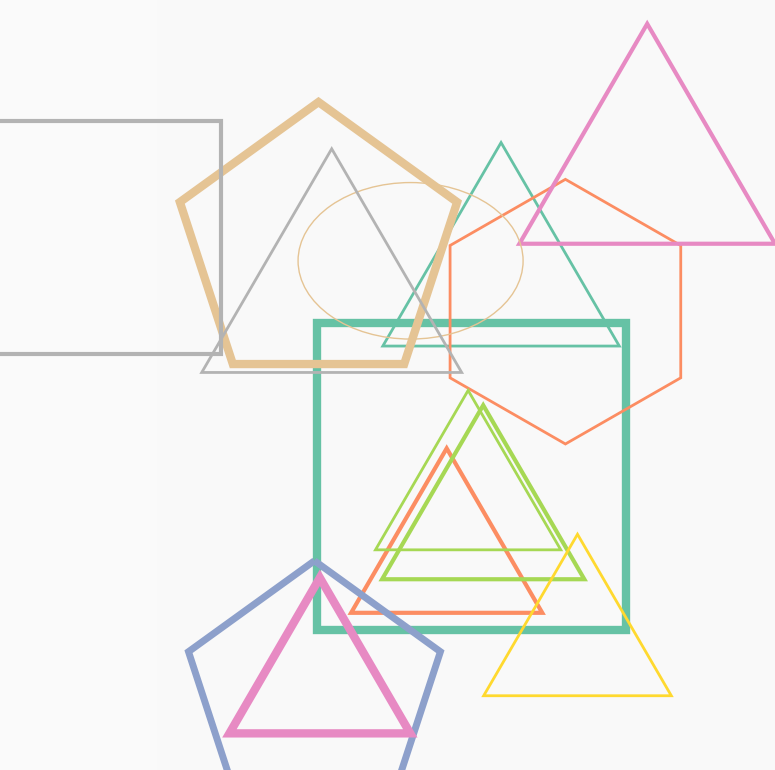[{"shape": "square", "thickness": 3, "radius": 1.0, "center": [0.608, 0.381]}, {"shape": "triangle", "thickness": 1, "radius": 0.88, "center": [0.647, 0.639]}, {"shape": "hexagon", "thickness": 1, "radius": 0.86, "center": [0.73, 0.595]}, {"shape": "triangle", "thickness": 1.5, "radius": 0.71, "center": [0.576, 0.275]}, {"shape": "pentagon", "thickness": 2.5, "radius": 0.85, "center": [0.406, 0.101]}, {"shape": "triangle", "thickness": 1.5, "radius": 0.95, "center": [0.835, 0.779]}, {"shape": "triangle", "thickness": 3, "radius": 0.67, "center": [0.413, 0.115]}, {"shape": "triangle", "thickness": 1.5, "radius": 0.75, "center": [0.624, 0.323]}, {"shape": "triangle", "thickness": 1, "radius": 0.69, "center": [0.604, 0.355]}, {"shape": "triangle", "thickness": 1, "radius": 0.7, "center": [0.745, 0.166]}, {"shape": "oval", "thickness": 0.5, "radius": 0.73, "center": [0.53, 0.661]}, {"shape": "pentagon", "thickness": 3, "radius": 0.94, "center": [0.411, 0.679]}, {"shape": "square", "thickness": 1.5, "radius": 0.76, "center": [0.134, 0.692]}, {"shape": "triangle", "thickness": 1, "radius": 0.97, "center": [0.428, 0.613]}]